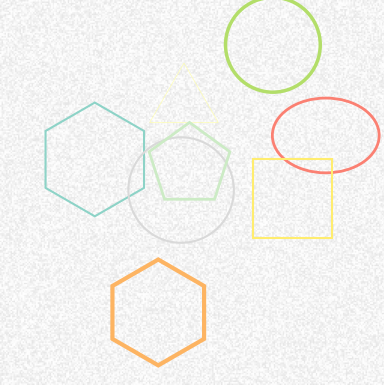[{"shape": "hexagon", "thickness": 1.5, "radius": 0.74, "center": [0.246, 0.586]}, {"shape": "triangle", "thickness": 0.5, "radius": 0.51, "center": [0.478, 0.733]}, {"shape": "oval", "thickness": 2, "radius": 0.69, "center": [0.846, 0.648]}, {"shape": "hexagon", "thickness": 3, "radius": 0.69, "center": [0.411, 0.188]}, {"shape": "circle", "thickness": 2.5, "radius": 0.62, "center": [0.709, 0.884]}, {"shape": "circle", "thickness": 1.5, "radius": 0.69, "center": [0.47, 0.506]}, {"shape": "pentagon", "thickness": 2, "radius": 0.55, "center": [0.492, 0.572]}, {"shape": "square", "thickness": 1.5, "radius": 0.51, "center": [0.76, 0.484]}]